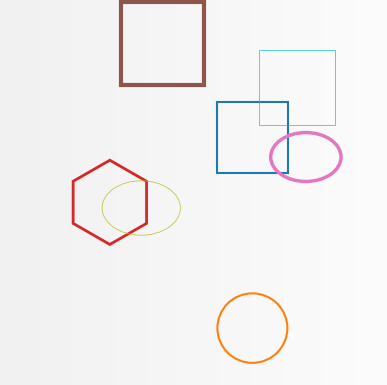[{"shape": "square", "thickness": 1.5, "radius": 0.46, "center": [0.652, 0.644]}, {"shape": "circle", "thickness": 1.5, "radius": 0.45, "center": [0.651, 0.148]}, {"shape": "hexagon", "thickness": 2, "radius": 0.55, "center": [0.283, 0.474]}, {"shape": "square", "thickness": 3, "radius": 0.54, "center": [0.42, 0.887]}, {"shape": "oval", "thickness": 2.5, "radius": 0.45, "center": [0.789, 0.592]}, {"shape": "oval", "thickness": 0.5, "radius": 0.5, "center": [0.364, 0.46]}, {"shape": "square", "thickness": 0.5, "radius": 0.49, "center": [0.767, 0.773]}]